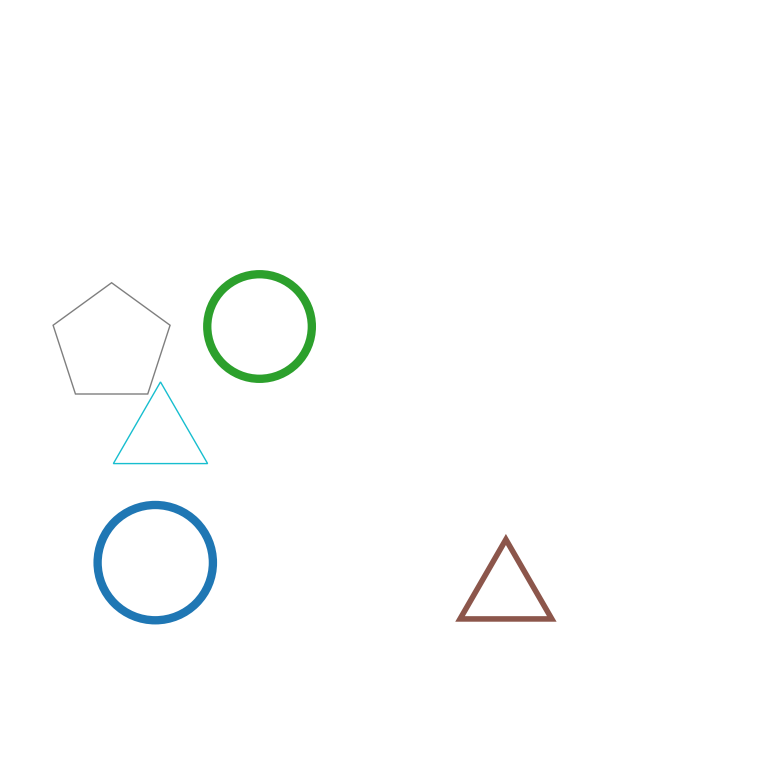[{"shape": "circle", "thickness": 3, "radius": 0.37, "center": [0.202, 0.269]}, {"shape": "circle", "thickness": 3, "radius": 0.34, "center": [0.337, 0.576]}, {"shape": "triangle", "thickness": 2, "radius": 0.34, "center": [0.657, 0.231]}, {"shape": "pentagon", "thickness": 0.5, "radius": 0.4, "center": [0.145, 0.553]}, {"shape": "triangle", "thickness": 0.5, "radius": 0.35, "center": [0.208, 0.433]}]